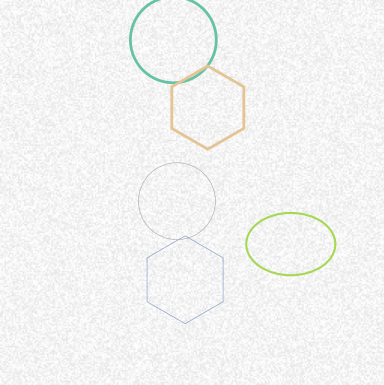[{"shape": "circle", "thickness": 2, "radius": 0.56, "center": [0.45, 0.897]}, {"shape": "hexagon", "thickness": 0.5, "radius": 0.57, "center": [0.481, 0.273]}, {"shape": "oval", "thickness": 1.5, "radius": 0.58, "center": [0.755, 0.366]}, {"shape": "hexagon", "thickness": 2, "radius": 0.54, "center": [0.54, 0.721]}, {"shape": "circle", "thickness": 0.5, "radius": 0.5, "center": [0.46, 0.477]}]